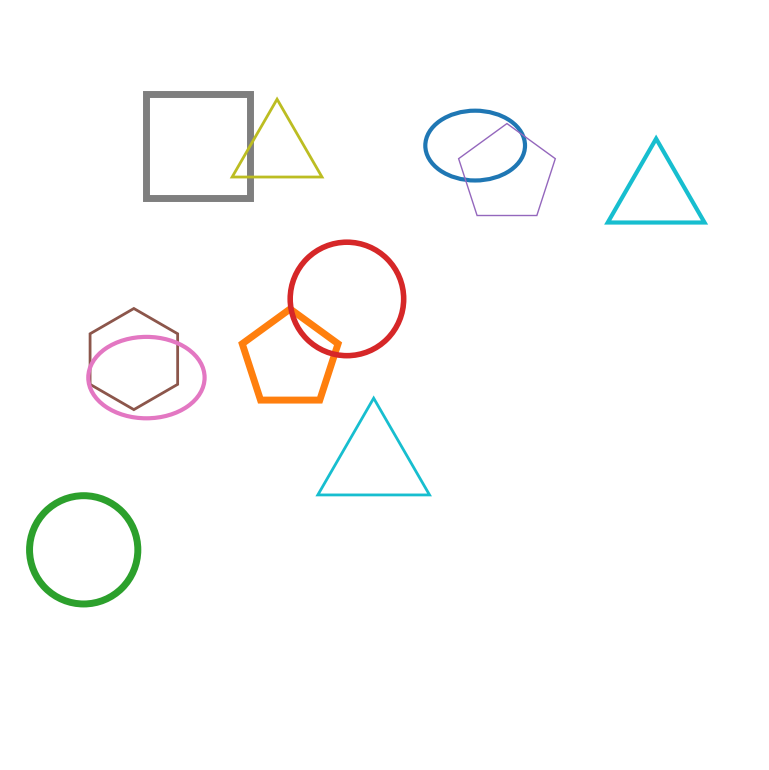[{"shape": "oval", "thickness": 1.5, "radius": 0.32, "center": [0.617, 0.811]}, {"shape": "pentagon", "thickness": 2.5, "radius": 0.33, "center": [0.377, 0.533]}, {"shape": "circle", "thickness": 2.5, "radius": 0.35, "center": [0.109, 0.286]}, {"shape": "circle", "thickness": 2, "radius": 0.37, "center": [0.451, 0.612]}, {"shape": "pentagon", "thickness": 0.5, "radius": 0.33, "center": [0.658, 0.774]}, {"shape": "hexagon", "thickness": 1, "radius": 0.33, "center": [0.174, 0.534]}, {"shape": "oval", "thickness": 1.5, "radius": 0.38, "center": [0.19, 0.51]}, {"shape": "square", "thickness": 2.5, "radius": 0.34, "center": [0.257, 0.81]}, {"shape": "triangle", "thickness": 1, "radius": 0.34, "center": [0.36, 0.804]}, {"shape": "triangle", "thickness": 1, "radius": 0.42, "center": [0.485, 0.399]}, {"shape": "triangle", "thickness": 1.5, "radius": 0.36, "center": [0.852, 0.747]}]